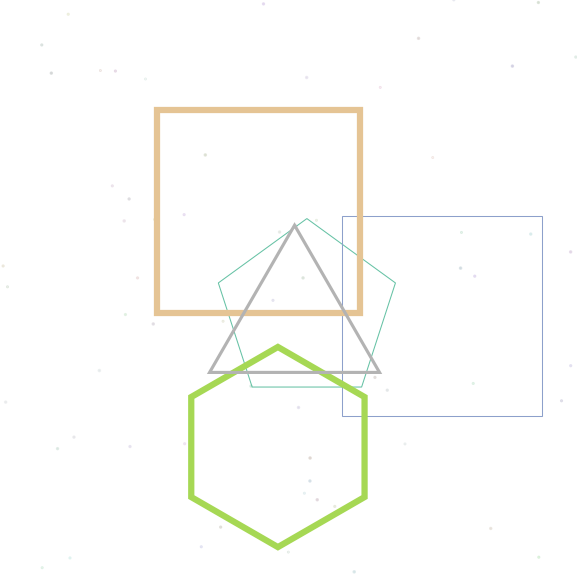[{"shape": "pentagon", "thickness": 0.5, "radius": 0.81, "center": [0.531, 0.459]}, {"shape": "square", "thickness": 0.5, "radius": 0.86, "center": [0.766, 0.452]}, {"shape": "hexagon", "thickness": 3, "radius": 0.87, "center": [0.481, 0.225]}, {"shape": "square", "thickness": 3, "radius": 0.88, "center": [0.447, 0.633]}, {"shape": "triangle", "thickness": 1.5, "radius": 0.85, "center": [0.51, 0.439]}]